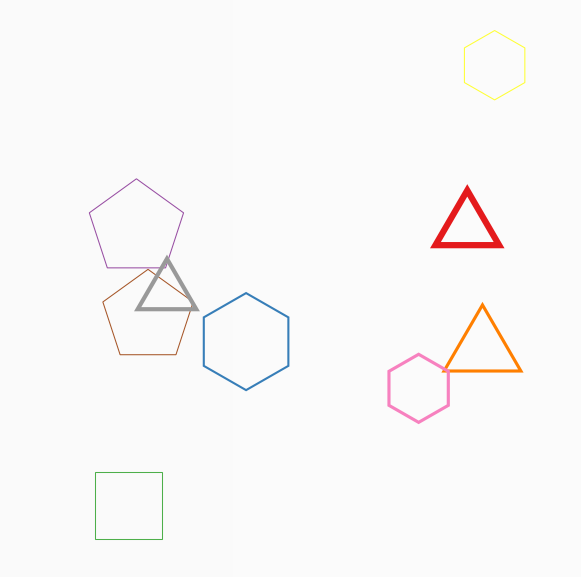[{"shape": "triangle", "thickness": 3, "radius": 0.32, "center": [0.804, 0.606]}, {"shape": "hexagon", "thickness": 1, "radius": 0.42, "center": [0.423, 0.408]}, {"shape": "square", "thickness": 0.5, "radius": 0.29, "center": [0.221, 0.123]}, {"shape": "pentagon", "thickness": 0.5, "radius": 0.43, "center": [0.235, 0.604]}, {"shape": "triangle", "thickness": 1.5, "radius": 0.38, "center": [0.83, 0.395]}, {"shape": "hexagon", "thickness": 0.5, "radius": 0.3, "center": [0.851, 0.886]}, {"shape": "pentagon", "thickness": 0.5, "radius": 0.41, "center": [0.255, 0.451]}, {"shape": "hexagon", "thickness": 1.5, "radius": 0.29, "center": [0.72, 0.327]}, {"shape": "triangle", "thickness": 2, "radius": 0.29, "center": [0.287, 0.493]}]